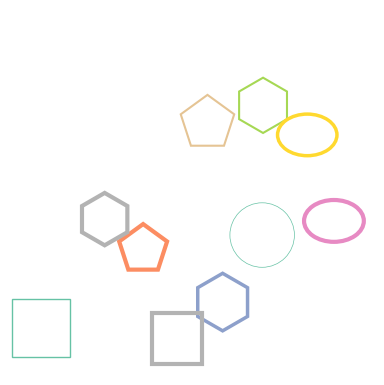[{"shape": "square", "thickness": 1, "radius": 0.38, "center": [0.107, 0.149]}, {"shape": "circle", "thickness": 0.5, "radius": 0.42, "center": [0.681, 0.389]}, {"shape": "pentagon", "thickness": 3, "radius": 0.33, "center": [0.372, 0.353]}, {"shape": "hexagon", "thickness": 2.5, "radius": 0.37, "center": [0.578, 0.215]}, {"shape": "oval", "thickness": 3, "radius": 0.39, "center": [0.867, 0.426]}, {"shape": "hexagon", "thickness": 1.5, "radius": 0.36, "center": [0.683, 0.726]}, {"shape": "oval", "thickness": 2.5, "radius": 0.39, "center": [0.798, 0.65]}, {"shape": "pentagon", "thickness": 1.5, "radius": 0.36, "center": [0.539, 0.681]}, {"shape": "hexagon", "thickness": 3, "radius": 0.34, "center": [0.272, 0.431]}, {"shape": "square", "thickness": 3, "radius": 0.33, "center": [0.46, 0.121]}]